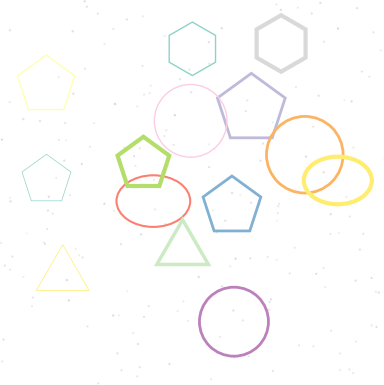[{"shape": "hexagon", "thickness": 1, "radius": 0.35, "center": [0.5, 0.873]}, {"shape": "pentagon", "thickness": 0.5, "radius": 0.33, "center": [0.121, 0.532]}, {"shape": "pentagon", "thickness": 1, "radius": 0.39, "center": [0.12, 0.779]}, {"shape": "pentagon", "thickness": 2, "radius": 0.46, "center": [0.653, 0.717]}, {"shape": "oval", "thickness": 1.5, "radius": 0.48, "center": [0.398, 0.478]}, {"shape": "pentagon", "thickness": 2, "radius": 0.39, "center": [0.602, 0.464]}, {"shape": "circle", "thickness": 2, "radius": 0.5, "center": [0.792, 0.598]}, {"shape": "pentagon", "thickness": 3, "radius": 0.35, "center": [0.372, 0.574]}, {"shape": "circle", "thickness": 1, "radius": 0.47, "center": [0.495, 0.686]}, {"shape": "hexagon", "thickness": 3, "radius": 0.37, "center": [0.73, 0.887]}, {"shape": "circle", "thickness": 2, "radius": 0.45, "center": [0.608, 0.164]}, {"shape": "triangle", "thickness": 2.5, "radius": 0.39, "center": [0.474, 0.352]}, {"shape": "oval", "thickness": 3, "radius": 0.44, "center": [0.877, 0.531]}, {"shape": "triangle", "thickness": 0.5, "radius": 0.4, "center": [0.163, 0.285]}]